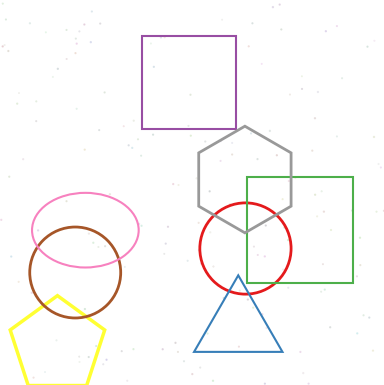[{"shape": "circle", "thickness": 2, "radius": 0.59, "center": [0.638, 0.355]}, {"shape": "triangle", "thickness": 1.5, "radius": 0.66, "center": [0.619, 0.152]}, {"shape": "square", "thickness": 1.5, "radius": 0.69, "center": [0.779, 0.403]}, {"shape": "square", "thickness": 1.5, "radius": 0.61, "center": [0.491, 0.786]}, {"shape": "pentagon", "thickness": 2.5, "radius": 0.65, "center": [0.149, 0.103]}, {"shape": "circle", "thickness": 2, "radius": 0.59, "center": [0.195, 0.292]}, {"shape": "oval", "thickness": 1.5, "radius": 0.69, "center": [0.222, 0.402]}, {"shape": "hexagon", "thickness": 2, "radius": 0.69, "center": [0.636, 0.534]}]